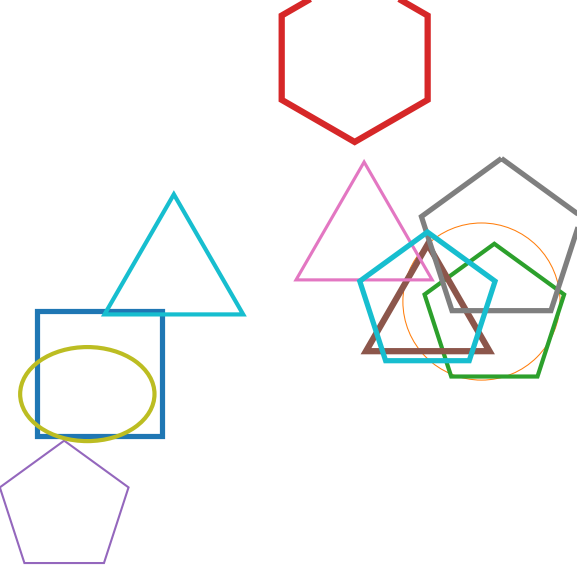[{"shape": "square", "thickness": 2.5, "radius": 0.54, "center": [0.173, 0.352]}, {"shape": "circle", "thickness": 0.5, "radius": 0.68, "center": [0.834, 0.477]}, {"shape": "pentagon", "thickness": 2, "radius": 0.64, "center": [0.856, 0.45]}, {"shape": "hexagon", "thickness": 3, "radius": 0.73, "center": [0.614, 0.899]}, {"shape": "pentagon", "thickness": 1, "radius": 0.59, "center": [0.111, 0.119]}, {"shape": "triangle", "thickness": 3, "radius": 0.62, "center": [0.741, 0.453]}, {"shape": "triangle", "thickness": 1.5, "radius": 0.68, "center": [0.63, 0.583]}, {"shape": "pentagon", "thickness": 2.5, "radius": 0.73, "center": [0.868, 0.579]}, {"shape": "oval", "thickness": 2, "radius": 0.58, "center": [0.151, 0.317]}, {"shape": "pentagon", "thickness": 2.5, "radius": 0.62, "center": [0.74, 0.474]}, {"shape": "triangle", "thickness": 2, "radius": 0.69, "center": [0.301, 0.524]}]